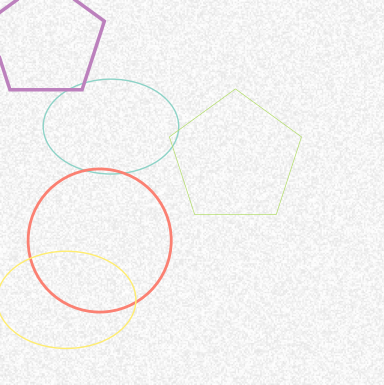[{"shape": "oval", "thickness": 1, "radius": 0.88, "center": [0.288, 0.671]}, {"shape": "circle", "thickness": 2, "radius": 0.93, "center": [0.259, 0.375]}, {"shape": "pentagon", "thickness": 0.5, "radius": 0.9, "center": [0.612, 0.589]}, {"shape": "pentagon", "thickness": 2.5, "radius": 0.8, "center": [0.12, 0.896]}, {"shape": "oval", "thickness": 1, "radius": 0.9, "center": [0.173, 0.221]}]